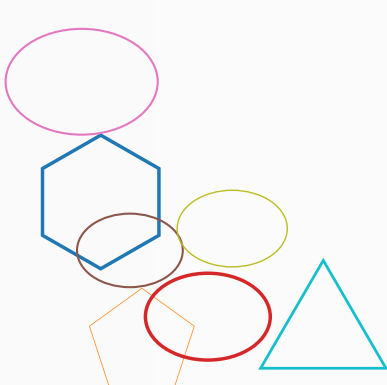[{"shape": "hexagon", "thickness": 2.5, "radius": 0.87, "center": [0.26, 0.475]}, {"shape": "pentagon", "thickness": 0.5, "radius": 0.71, "center": [0.366, 0.109]}, {"shape": "oval", "thickness": 2.5, "radius": 0.81, "center": [0.536, 0.178]}, {"shape": "oval", "thickness": 1.5, "radius": 0.68, "center": [0.335, 0.35]}, {"shape": "oval", "thickness": 1.5, "radius": 0.98, "center": [0.211, 0.788]}, {"shape": "oval", "thickness": 1, "radius": 0.71, "center": [0.599, 0.406]}, {"shape": "triangle", "thickness": 2, "radius": 0.93, "center": [0.834, 0.137]}]